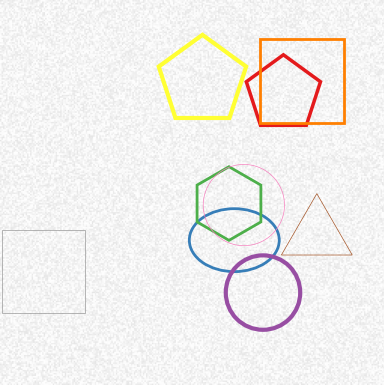[{"shape": "pentagon", "thickness": 2.5, "radius": 0.51, "center": [0.736, 0.756]}, {"shape": "oval", "thickness": 2, "radius": 0.58, "center": [0.609, 0.376]}, {"shape": "hexagon", "thickness": 2, "radius": 0.48, "center": [0.595, 0.471]}, {"shape": "circle", "thickness": 3, "radius": 0.48, "center": [0.683, 0.24]}, {"shape": "square", "thickness": 2, "radius": 0.55, "center": [0.784, 0.79]}, {"shape": "pentagon", "thickness": 3, "radius": 0.6, "center": [0.526, 0.79]}, {"shape": "triangle", "thickness": 0.5, "radius": 0.53, "center": [0.823, 0.391]}, {"shape": "circle", "thickness": 0.5, "radius": 0.53, "center": [0.633, 0.467]}, {"shape": "square", "thickness": 0.5, "radius": 0.54, "center": [0.113, 0.294]}]